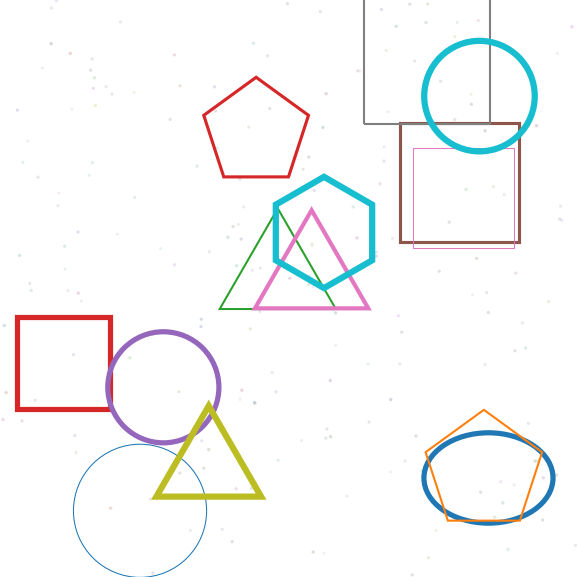[{"shape": "circle", "thickness": 0.5, "radius": 0.58, "center": [0.242, 0.115]}, {"shape": "oval", "thickness": 2.5, "radius": 0.56, "center": [0.846, 0.171]}, {"shape": "pentagon", "thickness": 1, "radius": 0.53, "center": [0.838, 0.183]}, {"shape": "triangle", "thickness": 1, "radius": 0.58, "center": [0.481, 0.522]}, {"shape": "pentagon", "thickness": 1.5, "radius": 0.48, "center": [0.444, 0.77]}, {"shape": "square", "thickness": 2.5, "radius": 0.4, "center": [0.11, 0.371]}, {"shape": "circle", "thickness": 2.5, "radius": 0.48, "center": [0.283, 0.329]}, {"shape": "square", "thickness": 1.5, "radius": 0.52, "center": [0.795, 0.683]}, {"shape": "square", "thickness": 0.5, "radius": 0.44, "center": [0.803, 0.656]}, {"shape": "triangle", "thickness": 2, "radius": 0.57, "center": [0.54, 0.522]}, {"shape": "square", "thickness": 1, "radius": 0.54, "center": [0.739, 0.894]}, {"shape": "triangle", "thickness": 3, "radius": 0.52, "center": [0.361, 0.192]}, {"shape": "hexagon", "thickness": 3, "radius": 0.48, "center": [0.561, 0.597]}, {"shape": "circle", "thickness": 3, "radius": 0.48, "center": [0.83, 0.833]}]